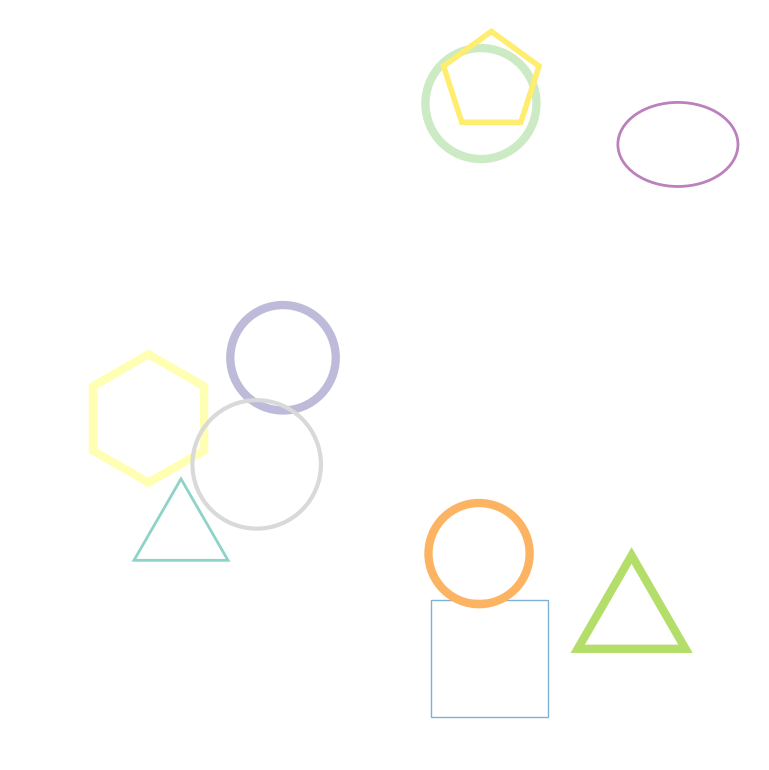[{"shape": "triangle", "thickness": 1, "radius": 0.35, "center": [0.235, 0.308]}, {"shape": "hexagon", "thickness": 3, "radius": 0.42, "center": [0.193, 0.457]}, {"shape": "circle", "thickness": 3, "radius": 0.34, "center": [0.368, 0.535]}, {"shape": "square", "thickness": 0.5, "radius": 0.38, "center": [0.636, 0.145]}, {"shape": "circle", "thickness": 3, "radius": 0.33, "center": [0.622, 0.281]}, {"shape": "triangle", "thickness": 3, "radius": 0.4, "center": [0.82, 0.198]}, {"shape": "circle", "thickness": 1.5, "radius": 0.42, "center": [0.333, 0.397]}, {"shape": "oval", "thickness": 1, "radius": 0.39, "center": [0.88, 0.812]}, {"shape": "circle", "thickness": 3, "radius": 0.36, "center": [0.625, 0.866]}, {"shape": "pentagon", "thickness": 2, "radius": 0.33, "center": [0.638, 0.894]}]